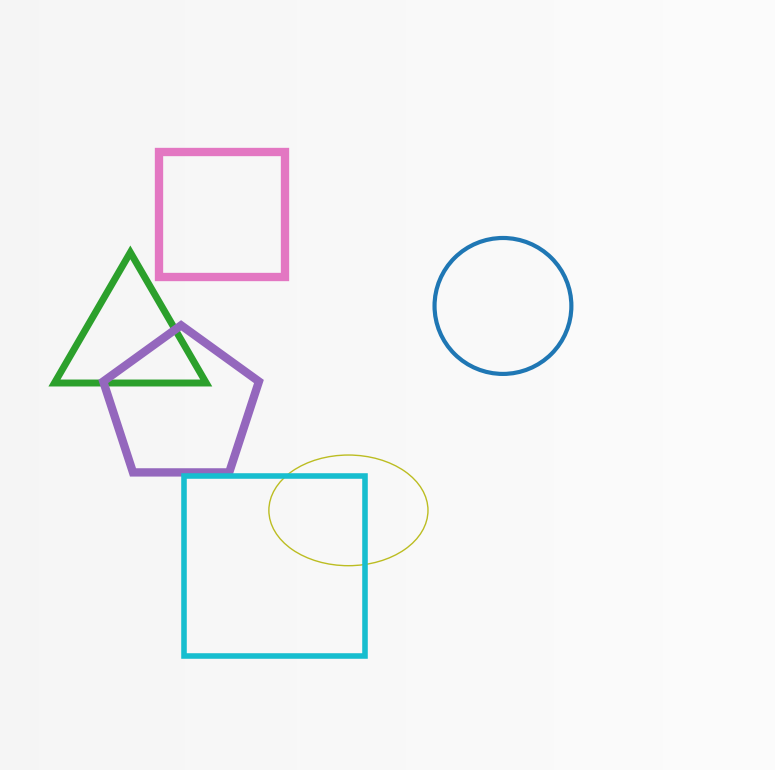[{"shape": "circle", "thickness": 1.5, "radius": 0.44, "center": [0.649, 0.603]}, {"shape": "triangle", "thickness": 2.5, "radius": 0.57, "center": [0.168, 0.559]}, {"shape": "pentagon", "thickness": 3, "radius": 0.53, "center": [0.234, 0.472]}, {"shape": "square", "thickness": 3, "radius": 0.41, "center": [0.286, 0.722]}, {"shape": "oval", "thickness": 0.5, "radius": 0.51, "center": [0.45, 0.337]}, {"shape": "square", "thickness": 2, "radius": 0.59, "center": [0.354, 0.264]}]